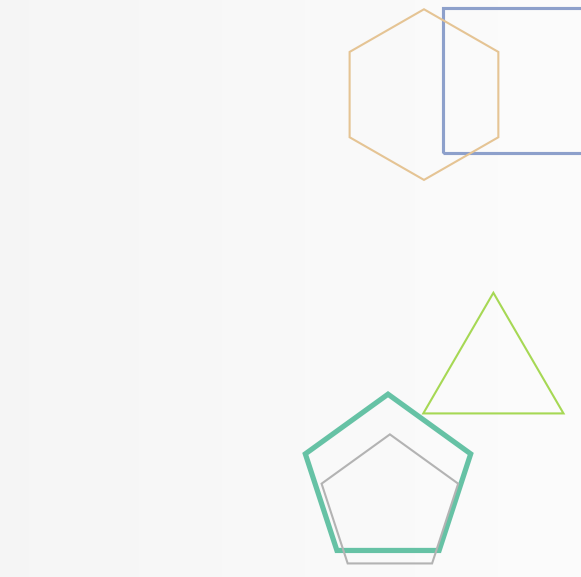[{"shape": "pentagon", "thickness": 2.5, "radius": 0.75, "center": [0.668, 0.167]}, {"shape": "square", "thickness": 1.5, "radius": 0.63, "center": [0.888, 0.86]}, {"shape": "triangle", "thickness": 1, "radius": 0.7, "center": [0.849, 0.353]}, {"shape": "hexagon", "thickness": 1, "radius": 0.74, "center": [0.729, 0.835]}, {"shape": "pentagon", "thickness": 1, "radius": 0.62, "center": [0.671, 0.123]}]